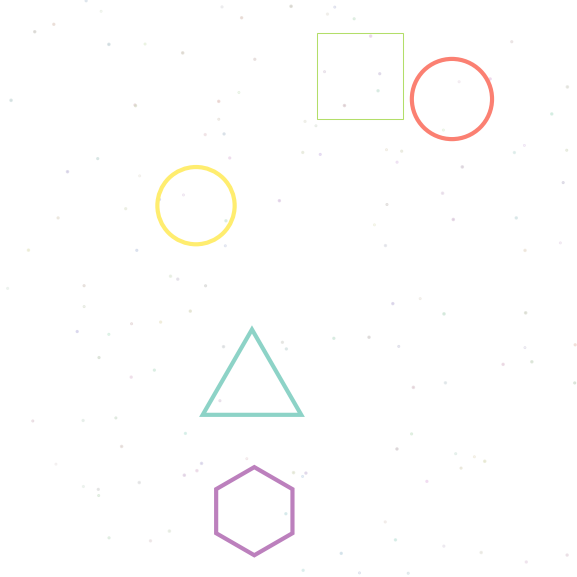[{"shape": "triangle", "thickness": 2, "radius": 0.49, "center": [0.436, 0.33]}, {"shape": "circle", "thickness": 2, "radius": 0.35, "center": [0.783, 0.828]}, {"shape": "square", "thickness": 0.5, "radius": 0.37, "center": [0.624, 0.868]}, {"shape": "hexagon", "thickness": 2, "radius": 0.38, "center": [0.44, 0.114]}, {"shape": "circle", "thickness": 2, "radius": 0.33, "center": [0.339, 0.643]}]